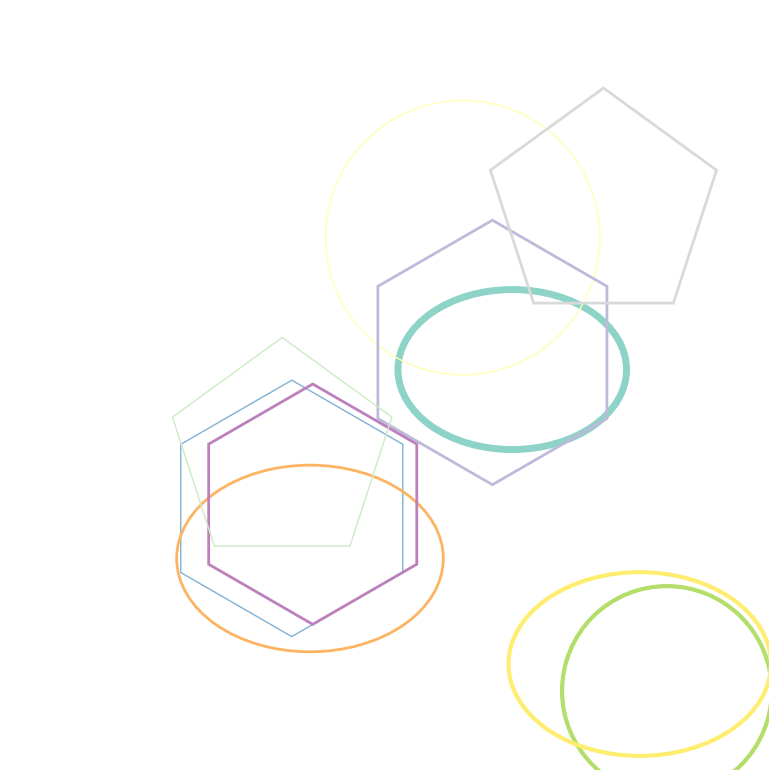[{"shape": "oval", "thickness": 2.5, "radius": 0.74, "center": [0.665, 0.52]}, {"shape": "circle", "thickness": 0.5, "radius": 0.89, "center": [0.601, 0.691]}, {"shape": "hexagon", "thickness": 1, "radius": 0.86, "center": [0.639, 0.542]}, {"shape": "hexagon", "thickness": 0.5, "radius": 0.83, "center": [0.379, 0.34]}, {"shape": "oval", "thickness": 1, "radius": 0.87, "center": [0.403, 0.275]}, {"shape": "circle", "thickness": 1.5, "radius": 0.68, "center": [0.866, 0.103]}, {"shape": "pentagon", "thickness": 1, "radius": 0.77, "center": [0.784, 0.731]}, {"shape": "hexagon", "thickness": 1, "radius": 0.78, "center": [0.406, 0.345]}, {"shape": "pentagon", "thickness": 0.5, "radius": 0.75, "center": [0.366, 0.412]}, {"shape": "oval", "thickness": 1.5, "radius": 0.85, "center": [0.831, 0.138]}]